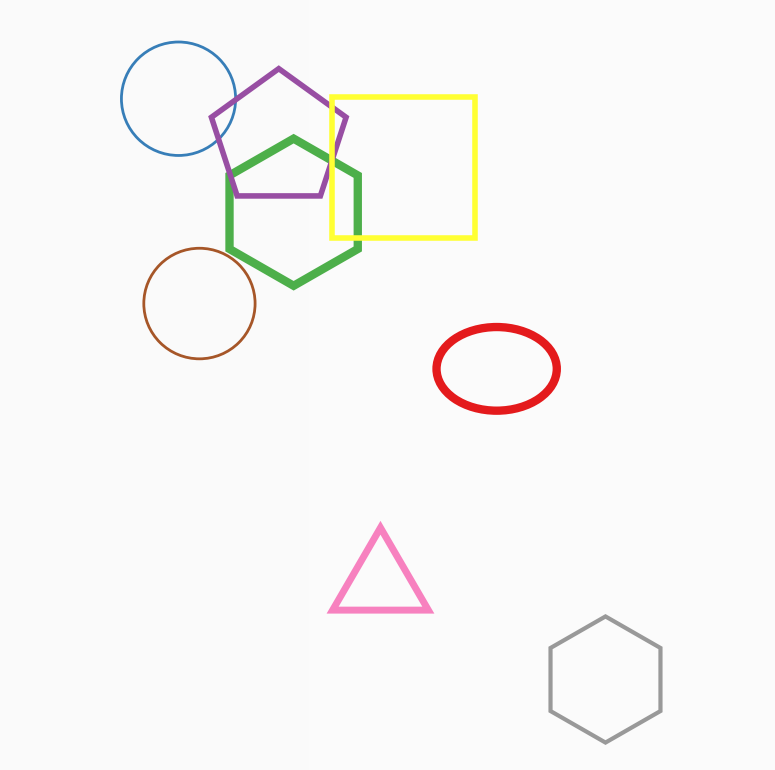[{"shape": "oval", "thickness": 3, "radius": 0.39, "center": [0.641, 0.521]}, {"shape": "circle", "thickness": 1, "radius": 0.37, "center": [0.23, 0.872]}, {"shape": "hexagon", "thickness": 3, "radius": 0.48, "center": [0.379, 0.724]}, {"shape": "pentagon", "thickness": 2, "radius": 0.46, "center": [0.36, 0.819]}, {"shape": "square", "thickness": 2, "radius": 0.46, "center": [0.521, 0.783]}, {"shape": "circle", "thickness": 1, "radius": 0.36, "center": [0.257, 0.606]}, {"shape": "triangle", "thickness": 2.5, "radius": 0.36, "center": [0.491, 0.243]}, {"shape": "hexagon", "thickness": 1.5, "radius": 0.41, "center": [0.781, 0.118]}]